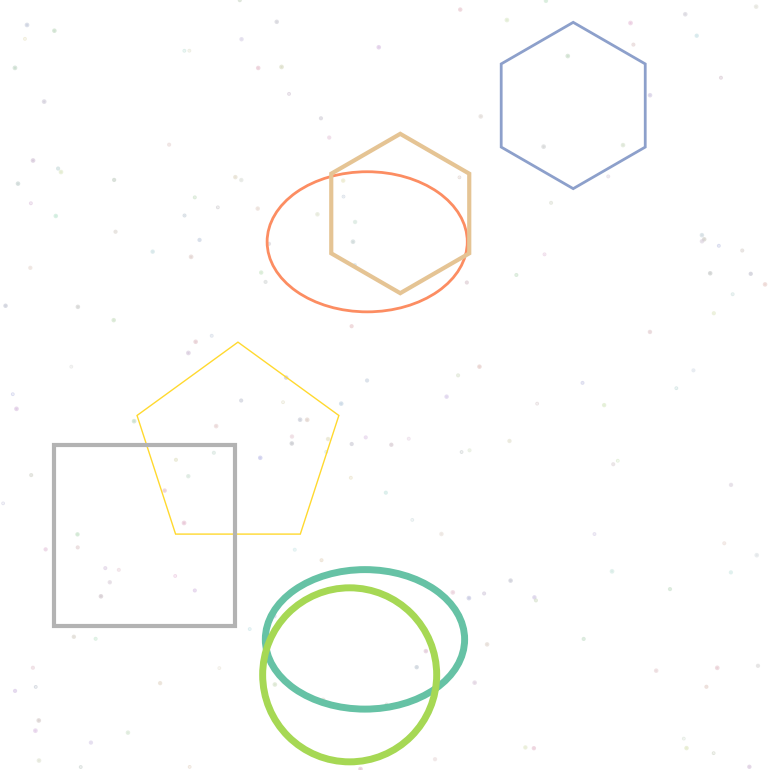[{"shape": "oval", "thickness": 2.5, "radius": 0.65, "center": [0.474, 0.17]}, {"shape": "oval", "thickness": 1, "radius": 0.65, "center": [0.477, 0.686]}, {"shape": "hexagon", "thickness": 1, "radius": 0.54, "center": [0.744, 0.863]}, {"shape": "circle", "thickness": 2.5, "radius": 0.57, "center": [0.454, 0.124]}, {"shape": "pentagon", "thickness": 0.5, "radius": 0.69, "center": [0.309, 0.418]}, {"shape": "hexagon", "thickness": 1.5, "radius": 0.52, "center": [0.52, 0.723]}, {"shape": "square", "thickness": 1.5, "radius": 0.59, "center": [0.188, 0.305]}]